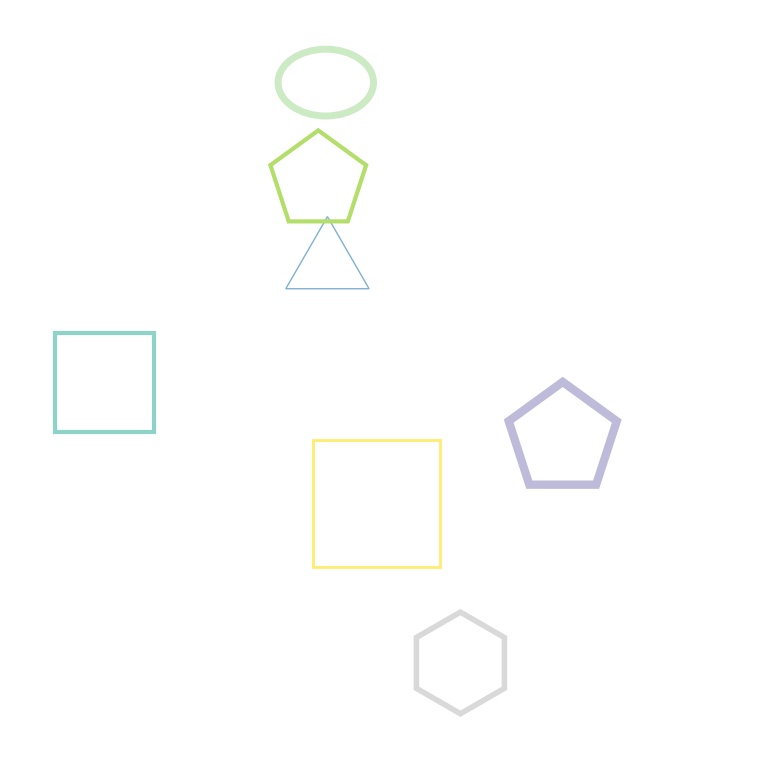[{"shape": "square", "thickness": 1.5, "radius": 0.32, "center": [0.136, 0.503]}, {"shape": "pentagon", "thickness": 3, "radius": 0.37, "center": [0.731, 0.43]}, {"shape": "triangle", "thickness": 0.5, "radius": 0.31, "center": [0.425, 0.656]}, {"shape": "pentagon", "thickness": 1.5, "radius": 0.33, "center": [0.413, 0.765]}, {"shape": "hexagon", "thickness": 2, "radius": 0.33, "center": [0.598, 0.139]}, {"shape": "oval", "thickness": 2.5, "radius": 0.31, "center": [0.423, 0.893]}, {"shape": "square", "thickness": 1, "radius": 0.41, "center": [0.489, 0.346]}]